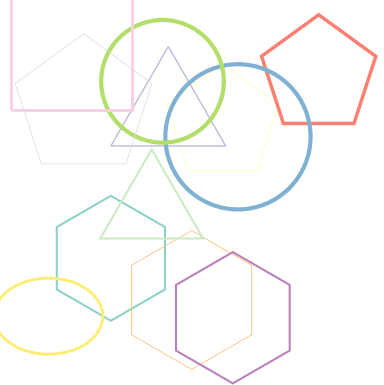[{"shape": "hexagon", "thickness": 1.5, "radius": 0.81, "center": [0.288, 0.329]}, {"shape": "pentagon", "thickness": 0.5, "radius": 0.76, "center": [0.578, 0.681]}, {"shape": "triangle", "thickness": 1, "radius": 0.86, "center": [0.437, 0.707]}, {"shape": "pentagon", "thickness": 2.5, "radius": 0.78, "center": [0.828, 0.806]}, {"shape": "circle", "thickness": 3, "radius": 0.94, "center": [0.618, 0.645]}, {"shape": "hexagon", "thickness": 0.5, "radius": 0.9, "center": [0.498, 0.221]}, {"shape": "circle", "thickness": 3, "radius": 0.8, "center": [0.422, 0.789]}, {"shape": "square", "thickness": 2, "radius": 0.79, "center": [0.186, 0.872]}, {"shape": "pentagon", "thickness": 0.5, "radius": 0.93, "center": [0.217, 0.725]}, {"shape": "hexagon", "thickness": 1.5, "radius": 0.85, "center": [0.605, 0.175]}, {"shape": "triangle", "thickness": 1.5, "radius": 0.77, "center": [0.394, 0.458]}, {"shape": "oval", "thickness": 2, "radius": 0.71, "center": [0.126, 0.179]}]